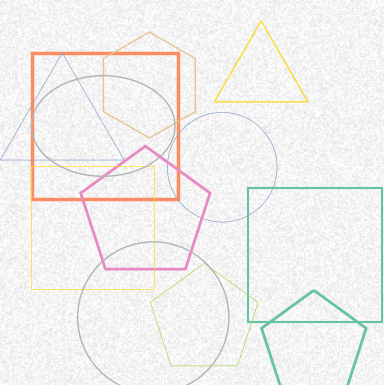[{"shape": "pentagon", "thickness": 2, "radius": 0.71, "center": [0.815, 0.103]}, {"shape": "square", "thickness": 1.5, "radius": 0.87, "center": [0.819, 0.337]}, {"shape": "square", "thickness": 2.5, "radius": 0.95, "center": [0.273, 0.672]}, {"shape": "triangle", "thickness": 0.5, "radius": 0.93, "center": [0.162, 0.677]}, {"shape": "circle", "thickness": 0.5, "radius": 0.71, "center": [0.577, 0.566]}, {"shape": "pentagon", "thickness": 2, "radius": 0.88, "center": [0.378, 0.444]}, {"shape": "pentagon", "thickness": 0.5, "radius": 0.74, "center": [0.531, 0.169]}, {"shape": "square", "thickness": 0.5, "radius": 0.8, "center": [0.241, 0.409]}, {"shape": "triangle", "thickness": 1, "radius": 0.7, "center": [0.678, 0.806]}, {"shape": "hexagon", "thickness": 1, "radius": 0.69, "center": [0.388, 0.779]}, {"shape": "oval", "thickness": 1, "radius": 0.93, "center": [0.268, 0.673]}, {"shape": "circle", "thickness": 1, "radius": 0.98, "center": [0.398, 0.175]}]